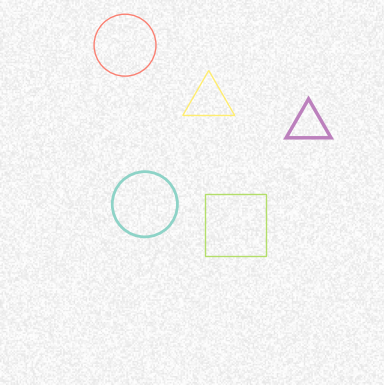[{"shape": "circle", "thickness": 2, "radius": 0.42, "center": [0.376, 0.469]}, {"shape": "circle", "thickness": 1, "radius": 0.4, "center": [0.325, 0.883]}, {"shape": "square", "thickness": 1, "radius": 0.4, "center": [0.613, 0.416]}, {"shape": "triangle", "thickness": 2.5, "radius": 0.34, "center": [0.801, 0.676]}, {"shape": "triangle", "thickness": 1, "radius": 0.39, "center": [0.542, 0.739]}]